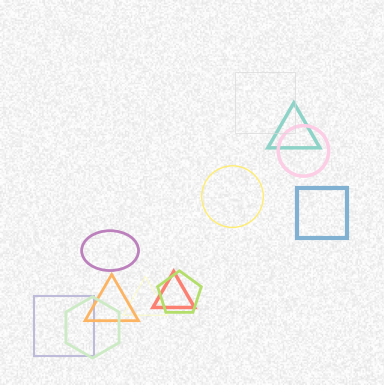[{"shape": "triangle", "thickness": 2.5, "radius": 0.39, "center": [0.763, 0.655]}, {"shape": "triangle", "thickness": 0.5, "radius": 0.34, "center": [0.378, 0.215]}, {"shape": "square", "thickness": 1.5, "radius": 0.39, "center": [0.167, 0.154]}, {"shape": "triangle", "thickness": 2.5, "radius": 0.31, "center": [0.451, 0.233]}, {"shape": "square", "thickness": 3, "radius": 0.33, "center": [0.837, 0.447]}, {"shape": "triangle", "thickness": 2, "radius": 0.4, "center": [0.29, 0.207]}, {"shape": "pentagon", "thickness": 2, "radius": 0.3, "center": [0.466, 0.237]}, {"shape": "circle", "thickness": 2.5, "radius": 0.33, "center": [0.788, 0.608]}, {"shape": "square", "thickness": 0.5, "radius": 0.39, "center": [0.688, 0.734]}, {"shape": "oval", "thickness": 2, "radius": 0.37, "center": [0.286, 0.349]}, {"shape": "hexagon", "thickness": 2, "radius": 0.4, "center": [0.24, 0.15]}, {"shape": "circle", "thickness": 1, "radius": 0.4, "center": [0.604, 0.489]}]